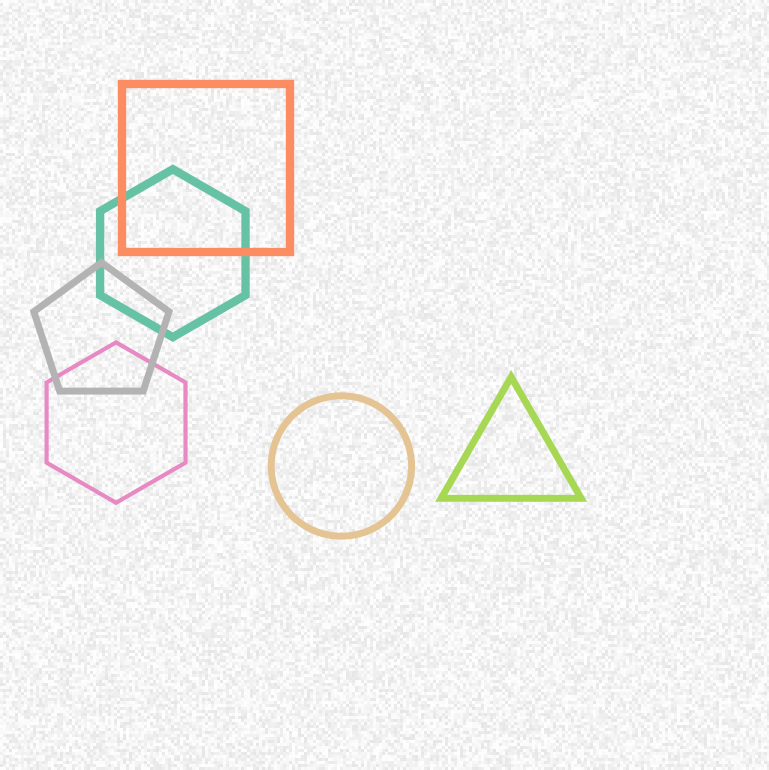[{"shape": "hexagon", "thickness": 3, "radius": 0.55, "center": [0.224, 0.671]}, {"shape": "square", "thickness": 3, "radius": 0.55, "center": [0.268, 0.782]}, {"shape": "hexagon", "thickness": 1.5, "radius": 0.52, "center": [0.151, 0.451]}, {"shape": "triangle", "thickness": 2.5, "radius": 0.53, "center": [0.664, 0.405]}, {"shape": "circle", "thickness": 2.5, "radius": 0.46, "center": [0.443, 0.395]}, {"shape": "pentagon", "thickness": 2.5, "radius": 0.46, "center": [0.132, 0.567]}]